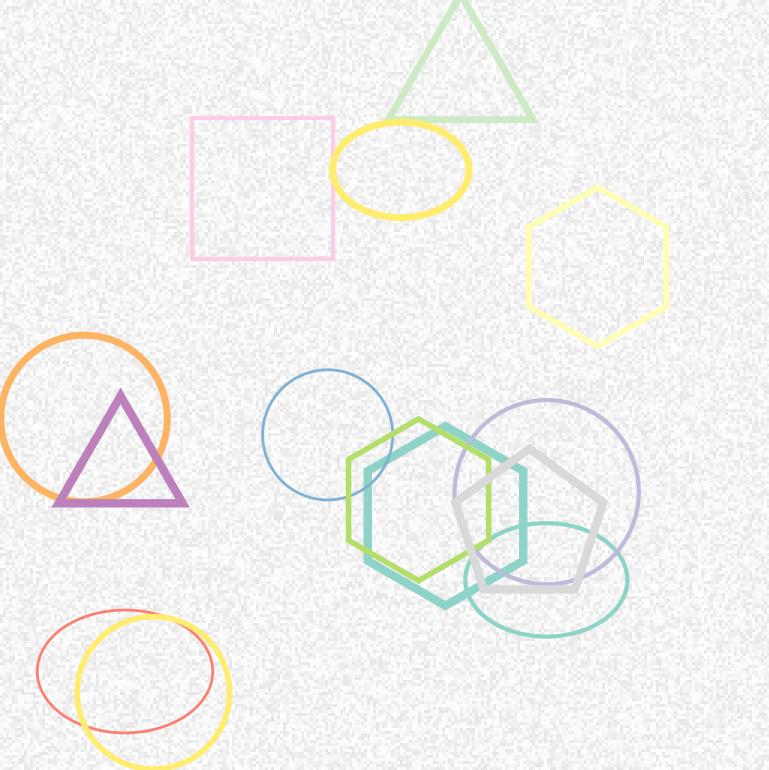[{"shape": "oval", "thickness": 1.5, "radius": 0.53, "center": [0.71, 0.247]}, {"shape": "hexagon", "thickness": 3, "radius": 0.58, "center": [0.579, 0.33]}, {"shape": "hexagon", "thickness": 2, "radius": 0.52, "center": [0.776, 0.654]}, {"shape": "circle", "thickness": 1.5, "radius": 0.6, "center": [0.71, 0.361]}, {"shape": "oval", "thickness": 1, "radius": 0.57, "center": [0.162, 0.128]}, {"shape": "circle", "thickness": 1, "radius": 0.42, "center": [0.426, 0.435]}, {"shape": "circle", "thickness": 2.5, "radius": 0.54, "center": [0.109, 0.457]}, {"shape": "hexagon", "thickness": 2, "radius": 0.53, "center": [0.544, 0.351]}, {"shape": "square", "thickness": 1.5, "radius": 0.46, "center": [0.341, 0.755]}, {"shape": "pentagon", "thickness": 3, "radius": 0.5, "center": [0.687, 0.316]}, {"shape": "triangle", "thickness": 3, "radius": 0.46, "center": [0.157, 0.393]}, {"shape": "triangle", "thickness": 2.5, "radius": 0.54, "center": [0.598, 0.899]}, {"shape": "oval", "thickness": 2.5, "radius": 0.44, "center": [0.521, 0.779]}, {"shape": "circle", "thickness": 2, "radius": 0.5, "center": [0.199, 0.1]}]